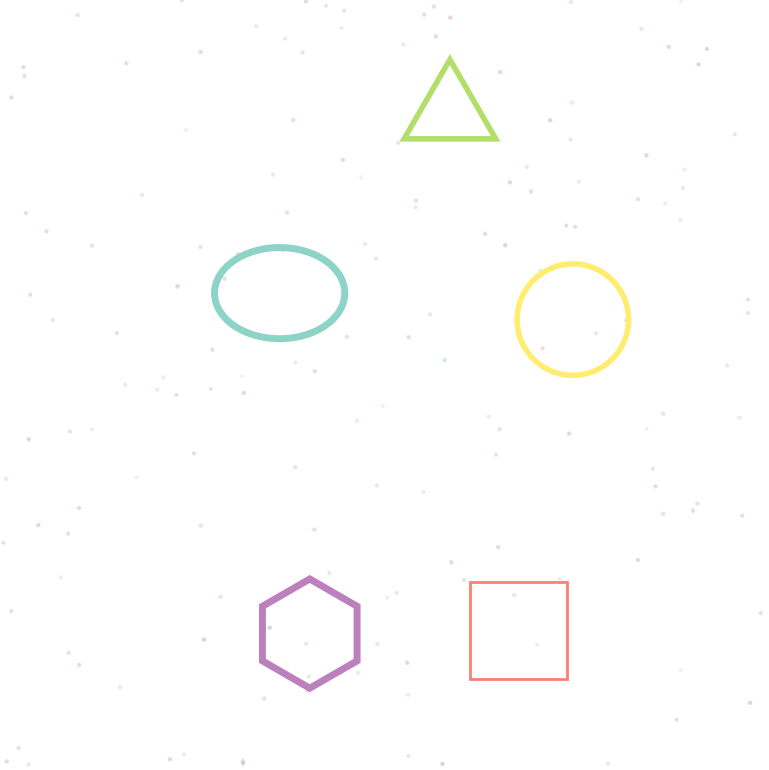[{"shape": "oval", "thickness": 2.5, "radius": 0.42, "center": [0.363, 0.619]}, {"shape": "square", "thickness": 1, "radius": 0.32, "center": [0.674, 0.182]}, {"shape": "triangle", "thickness": 2, "radius": 0.34, "center": [0.584, 0.854]}, {"shape": "hexagon", "thickness": 2.5, "radius": 0.35, "center": [0.402, 0.177]}, {"shape": "circle", "thickness": 2, "radius": 0.36, "center": [0.744, 0.585]}]